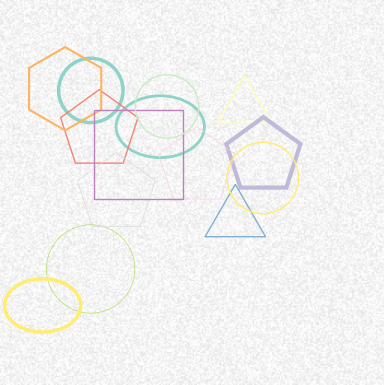[{"shape": "oval", "thickness": 2, "radius": 0.57, "center": [0.416, 0.671]}, {"shape": "circle", "thickness": 2.5, "radius": 0.42, "center": [0.236, 0.765]}, {"shape": "triangle", "thickness": 1, "radius": 0.41, "center": [0.635, 0.721]}, {"shape": "pentagon", "thickness": 3, "radius": 0.51, "center": [0.684, 0.595]}, {"shape": "pentagon", "thickness": 1, "radius": 0.53, "center": [0.258, 0.662]}, {"shape": "triangle", "thickness": 1, "radius": 0.45, "center": [0.611, 0.43]}, {"shape": "hexagon", "thickness": 1.5, "radius": 0.54, "center": [0.169, 0.769]}, {"shape": "circle", "thickness": 0.5, "radius": 0.57, "center": [0.235, 0.301]}, {"shape": "pentagon", "thickness": 0.5, "radius": 0.52, "center": [0.511, 0.567]}, {"shape": "pentagon", "thickness": 0.5, "radius": 0.53, "center": [0.302, 0.498]}, {"shape": "square", "thickness": 1, "radius": 0.58, "center": [0.359, 0.598]}, {"shape": "circle", "thickness": 1, "radius": 0.41, "center": [0.434, 0.724]}, {"shape": "oval", "thickness": 2.5, "radius": 0.49, "center": [0.111, 0.207]}, {"shape": "circle", "thickness": 1, "radius": 0.46, "center": [0.683, 0.538]}]